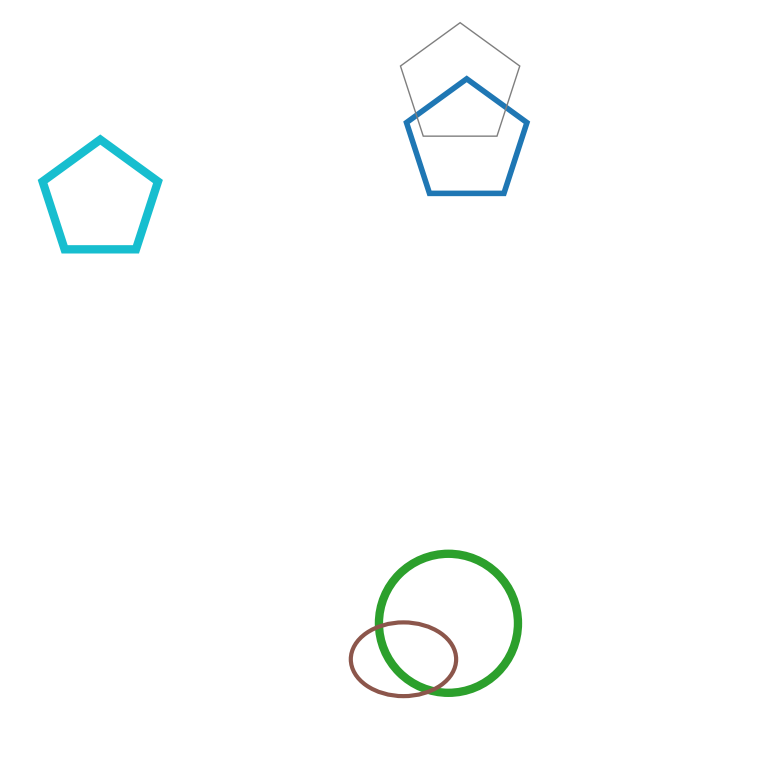[{"shape": "pentagon", "thickness": 2, "radius": 0.41, "center": [0.606, 0.815]}, {"shape": "circle", "thickness": 3, "radius": 0.45, "center": [0.582, 0.191]}, {"shape": "oval", "thickness": 1.5, "radius": 0.34, "center": [0.524, 0.144]}, {"shape": "pentagon", "thickness": 0.5, "radius": 0.41, "center": [0.598, 0.889]}, {"shape": "pentagon", "thickness": 3, "radius": 0.39, "center": [0.13, 0.74]}]